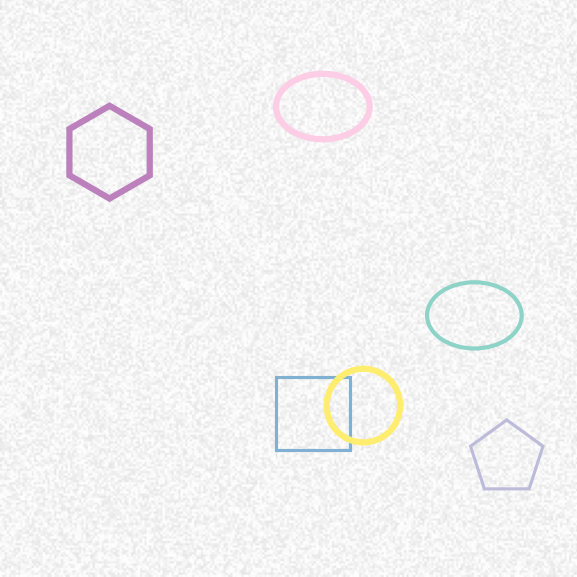[{"shape": "oval", "thickness": 2, "radius": 0.41, "center": [0.821, 0.453]}, {"shape": "pentagon", "thickness": 1.5, "radius": 0.33, "center": [0.878, 0.206]}, {"shape": "square", "thickness": 1.5, "radius": 0.32, "center": [0.542, 0.283]}, {"shape": "oval", "thickness": 3, "radius": 0.4, "center": [0.559, 0.815]}, {"shape": "hexagon", "thickness": 3, "radius": 0.4, "center": [0.19, 0.736]}, {"shape": "circle", "thickness": 3, "radius": 0.32, "center": [0.629, 0.297]}]